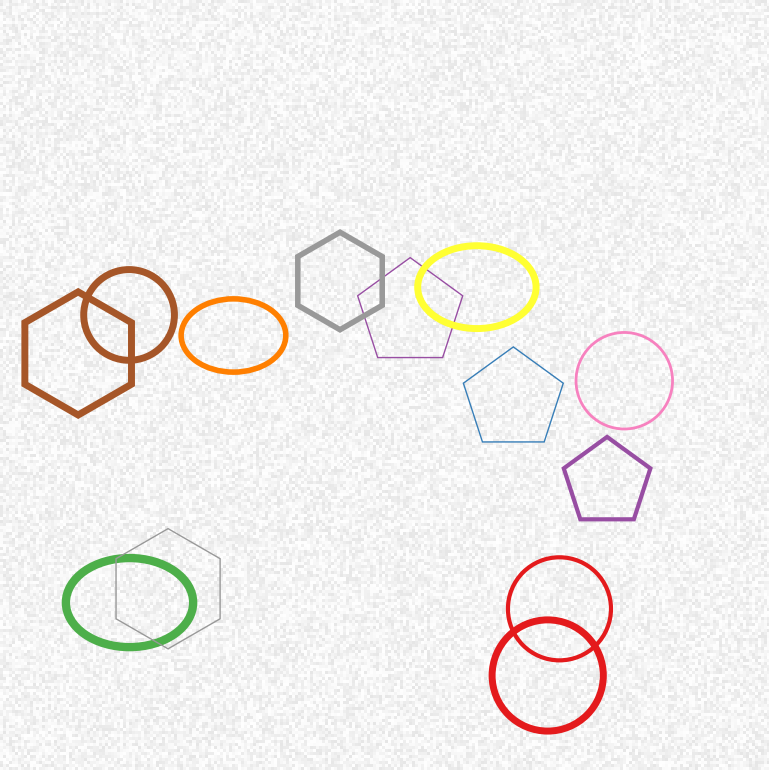[{"shape": "circle", "thickness": 1.5, "radius": 0.33, "center": [0.727, 0.209]}, {"shape": "circle", "thickness": 2.5, "radius": 0.36, "center": [0.711, 0.123]}, {"shape": "pentagon", "thickness": 0.5, "radius": 0.34, "center": [0.667, 0.481]}, {"shape": "oval", "thickness": 3, "radius": 0.41, "center": [0.168, 0.217]}, {"shape": "pentagon", "thickness": 0.5, "radius": 0.36, "center": [0.533, 0.594]}, {"shape": "pentagon", "thickness": 1.5, "radius": 0.3, "center": [0.788, 0.373]}, {"shape": "oval", "thickness": 2, "radius": 0.34, "center": [0.303, 0.564]}, {"shape": "oval", "thickness": 2.5, "radius": 0.38, "center": [0.619, 0.627]}, {"shape": "hexagon", "thickness": 2.5, "radius": 0.4, "center": [0.102, 0.541]}, {"shape": "circle", "thickness": 2.5, "radius": 0.29, "center": [0.168, 0.591]}, {"shape": "circle", "thickness": 1, "radius": 0.31, "center": [0.811, 0.506]}, {"shape": "hexagon", "thickness": 2, "radius": 0.32, "center": [0.442, 0.635]}, {"shape": "hexagon", "thickness": 0.5, "radius": 0.39, "center": [0.218, 0.235]}]